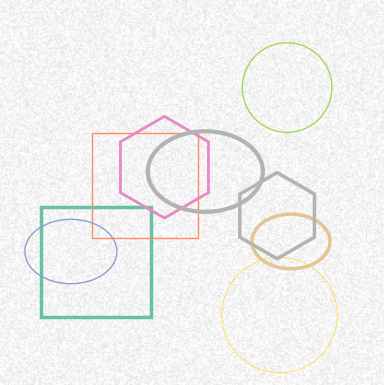[{"shape": "square", "thickness": 2.5, "radius": 0.72, "center": [0.249, 0.32]}, {"shape": "square", "thickness": 1, "radius": 0.69, "center": [0.376, 0.518]}, {"shape": "oval", "thickness": 1, "radius": 0.6, "center": [0.184, 0.347]}, {"shape": "hexagon", "thickness": 2, "radius": 0.66, "center": [0.427, 0.566]}, {"shape": "circle", "thickness": 1, "radius": 0.58, "center": [0.746, 0.773]}, {"shape": "circle", "thickness": 0.5, "radius": 0.75, "center": [0.726, 0.182]}, {"shape": "oval", "thickness": 2.5, "radius": 0.51, "center": [0.756, 0.373]}, {"shape": "hexagon", "thickness": 2.5, "radius": 0.56, "center": [0.72, 0.44]}, {"shape": "oval", "thickness": 3, "radius": 0.75, "center": [0.533, 0.554]}]